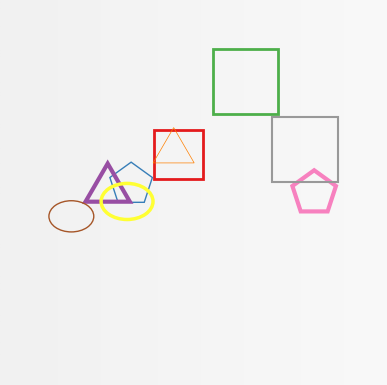[{"shape": "square", "thickness": 2, "radius": 0.32, "center": [0.462, 0.599]}, {"shape": "pentagon", "thickness": 1, "radius": 0.29, "center": [0.338, 0.521]}, {"shape": "square", "thickness": 2, "radius": 0.42, "center": [0.634, 0.788]}, {"shape": "triangle", "thickness": 3, "radius": 0.33, "center": [0.278, 0.509]}, {"shape": "triangle", "thickness": 0.5, "radius": 0.31, "center": [0.448, 0.607]}, {"shape": "oval", "thickness": 2.5, "radius": 0.33, "center": [0.328, 0.477]}, {"shape": "oval", "thickness": 1, "radius": 0.29, "center": [0.184, 0.438]}, {"shape": "pentagon", "thickness": 3, "radius": 0.3, "center": [0.811, 0.499]}, {"shape": "square", "thickness": 1.5, "radius": 0.42, "center": [0.788, 0.612]}]